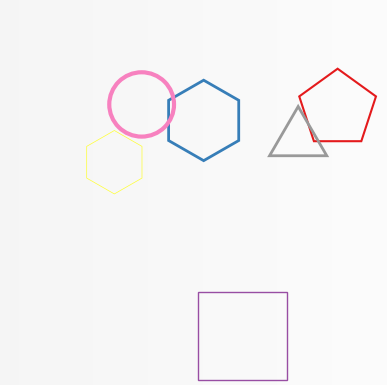[{"shape": "pentagon", "thickness": 1.5, "radius": 0.52, "center": [0.871, 0.717]}, {"shape": "hexagon", "thickness": 2, "radius": 0.52, "center": [0.526, 0.687]}, {"shape": "square", "thickness": 1, "radius": 0.57, "center": [0.626, 0.127]}, {"shape": "hexagon", "thickness": 0.5, "radius": 0.41, "center": [0.295, 0.579]}, {"shape": "circle", "thickness": 3, "radius": 0.42, "center": [0.366, 0.729]}, {"shape": "triangle", "thickness": 2, "radius": 0.43, "center": [0.769, 0.638]}]